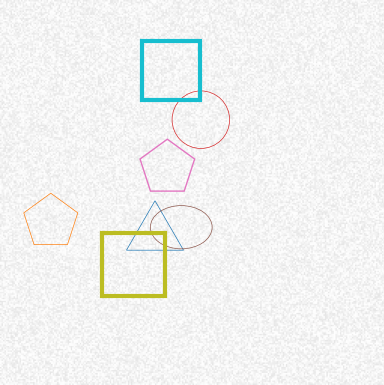[{"shape": "triangle", "thickness": 0.5, "radius": 0.43, "center": [0.403, 0.393]}, {"shape": "pentagon", "thickness": 0.5, "radius": 0.37, "center": [0.132, 0.424]}, {"shape": "circle", "thickness": 0.5, "radius": 0.37, "center": [0.522, 0.689]}, {"shape": "oval", "thickness": 0.5, "radius": 0.4, "center": [0.471, 0.41]}, {"shape": "pentagon", "thickness": 1, "radius": 0.37, "center": [0.435, 0.564]}, {"shape": "square", "thickness": 3, "radius": 0.41, "center": [0.348, 0.313]}, {"shape": "square", "thickness": 3, "radius": 0.38, "center": [0.444, 0.817]}]